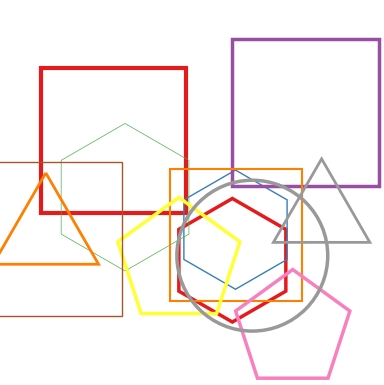[{"shape": "square", "thickness": 3, "radius": 0.94, "center": [0.295, 0.635]}, {"shape": "hexagon", "thickness": 2.5, "radius": 0.8, "center": [0.604, 0.324]}, {"shape": "hexagon", "thickness": 1, "radius": 0.77, "center": [0.612, 0.404]}, {"shape": "hexagon", "thickness": 0.5, "radius": 0.96, "center": [0.325, 0.488]}, {"shape": "square", "thickness": 2.5, "radius": 0.96, "center": [0.794, 0.709]}, {"shape": "triangle", "thickness": 2, "radius": 0.79, "center": [0.119, 0.393]}, {"shape": "square", "thickness": 1.5, "radius": 0.86, "center": [0.612, 0.389]}, {"shape": "pentagon", "thickness": 2.5, "radius": 0.83, "center": [0.465, 0.32]}, {"shape": "square", "thickness": 1, "radius": 1.0, "center": [0.117, 0.379]}, {"shape": "pentagon", "thickness": 2.5, "radius": 0.78, "center": [0.76, 0.144]}, {"shape": "triangle", "thickness": 2, "radius": 0.72, "center": [0.835, 0.443]}, {"shape": "circle", "thickness": 2.5, "radius": 0.98, "center": [0.655, 0.336]}]